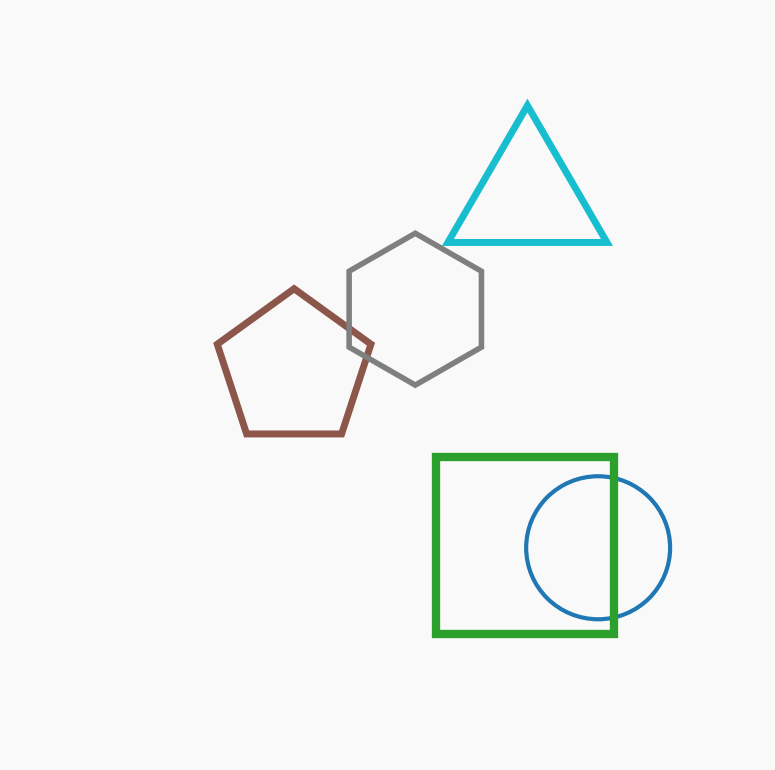[{"shape": "circle", "thickness": 1.5, "radius": 0.46, "center": [0.772, 0.289]}, {"shape": "square", "thickness": 3, "radius": 0.58, "center": [0.677, 0.291]}, {"shape": "pentagon", "thickness": 2.5, "radius": 0.52, "center": [0.379, 0.521]}, {"shape": "hexagon", "thickness": 2, "radius": 0.49, "center": [0.536, 0.598]}, {"shape": "triangle", "thickness": 2.5, "radius": 0.59, "center": [0.681, 0.744]}]